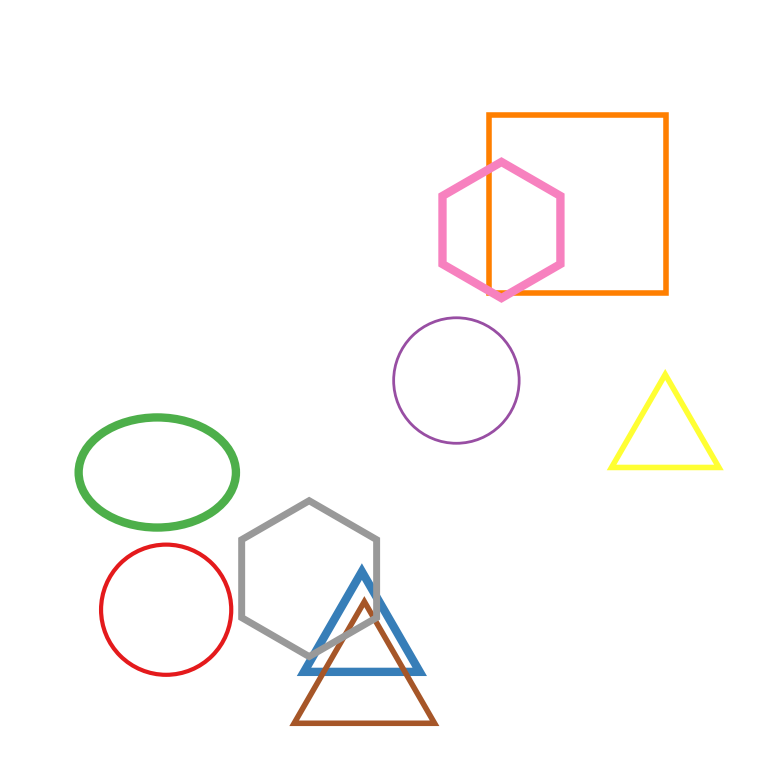[{"shape": "circle", "thickness": 1.5, "radius": 0.42, "center": [0.216, 0.208]}, {"shape": "triangle", "thickness": 3, "radius": 0.43, "center": [0.47, 0.171]}, {"shape": "oval", "thickness": 3, "radius": 0.51, "center": [0.204, 0.386]}, {"shape": "circle", "thickness": 1, "radius": 0.41, "center": [0.593, 0.506]}, {"shape": "square", "thickness": 2, "radius": 0.58, "center": [0.75, 0.735]}, {"shape": "triangle", "thickness": 2, "radius": 0.4, "center": [0.864, 0.433]}, {"shape": "triangle", "thickness": 2, "radius": 0.53, "center": [0.473, 0.113]}, {"shape": "hexagon", "thickness": 3, "radius": 0.44, "center": [0.651, 0.701]}, {"shape": "hexagon", "thickness": 2.5, "radius": 0.51, "center": [0.401, 0.249]}]